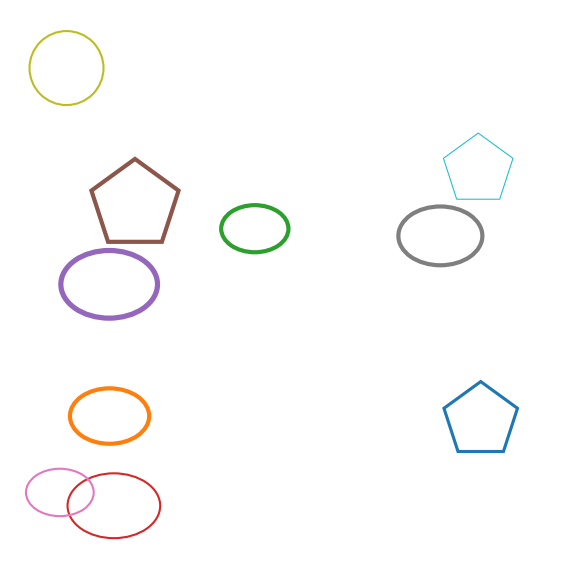[{"shape": "pentagon", "thickness": 1.5, "radius": 0.33, "center": [0.832, 0.271]}, {"shape": "oval", "thickness": 2, "radius": 0.34, "center": [0.19, 0.279]}, {"shape": "oval", "thickness": 2, "radius": 0.29, "center": [0.441, 0.603]}, {"shape": "oval", "thickness": 1, "radius": 0.4, "center": [0.197, 0.123]}, {"shape": "oval", "thickness": 2.5, "radius": 0.42, "center": [0.189, 0.507]}, {"shape": "pentagon", "thickness": 2, "radius": 0.4, "center": [0.234, 0.645]}, {"shape": "oval", "thickness": 1, "radius": 0.29, "center": [0.104, 0.146]}, {"shape": "oval", "thickness": 2, "radius": 0.36, "center": [0.763, 0.591]}, {"shape": "circle", "thickness": 1, "radius": 0.32, "center": [0.115, 0.881]}, {"shape": "pentagon", "thickness": 0.5, "radius": 0.32, "center": [0.828, 0.705]}]